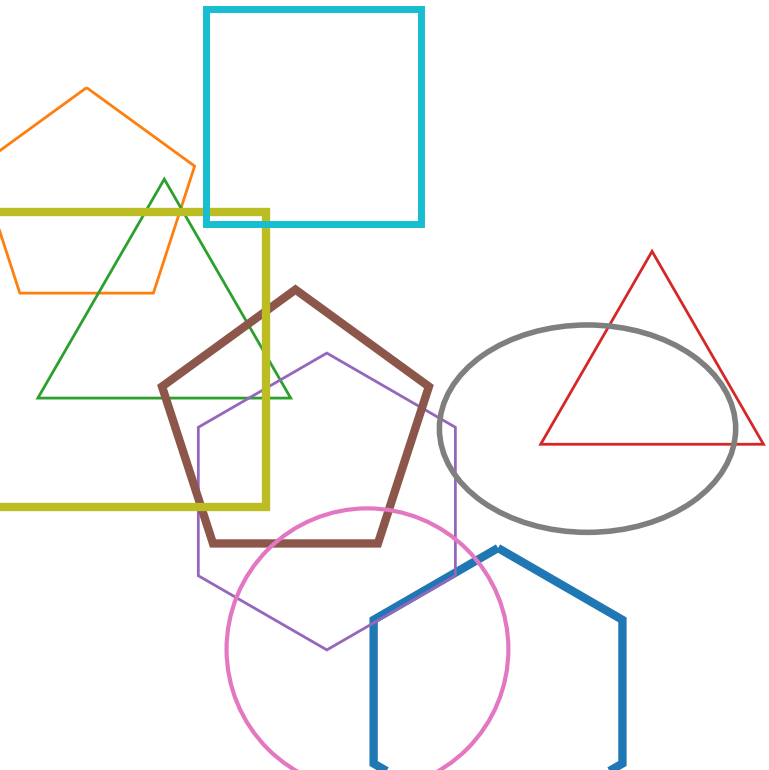[{"shape": "hexagon", "thickness": 3, "radius": 0.93, "center": [0.647, 0.102]}, {"shape": "pentagon", "thickness": 1, "radius": 0.74, "center": [0.112, 0.739]}, {"shape": "triangle", "thickness": 1, "radius": 0.95, "center": [0.213, 0.578]}, {"shape": "triangle", "thickness": 1, "radius": 0.84, "center": [0.847, 0.507]}, {"shape": "hexagon", "thickness": 1, "radius": 0.96, "center": [0.424, 0.349]}, {"shape": "pentagon", "thickness": 3, "radius": 0.91, "center": [0.384, 0.442]}, {"shape": "circle", "thickness": 1.5, "radius": 0.91, "center": [0.477, 0.157]}, {"shape": "oval", "thickness": 2, "radius": 0.96, "center": [0.763, 0.443]}, {"shape": "square", "thickness": 3, "radius": 0.96, "center": [0.154, 0.533]}, {"shape": "square", "thickness": 2.5, "radius": 0.7, "center": [0.408, 0.849]}]